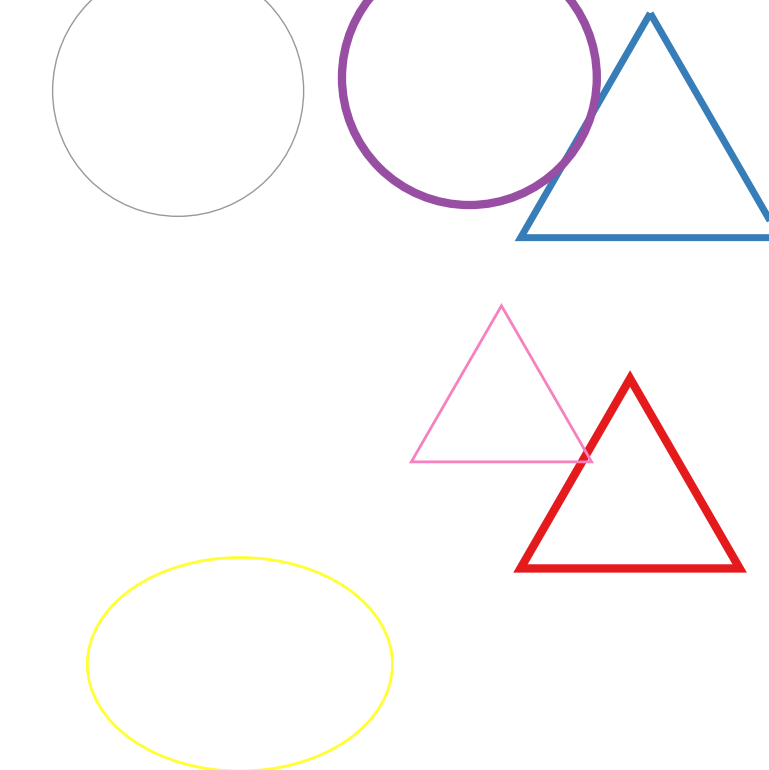[{"shape": "triangle", "thickness": 3, "radius": 0.82, "center": [0.818, 0.344]}, {"shape": "triangle", "thickness": 2.5, "radius": 0.97, "center": [0.844, 0.789]}, {"shape": "circle", "thickness": 3, "radius": 0.83, "center": [0.61, 0.899]}, {"shape": "oval", "thickness": 1, "radius": 0.99, "center": [0.312, 0.137]}, {"shape": "triangle", "thickness": 1, "radius": 0.68, "center": [0.651, 0.468]}, {"shape": "circle", "thickness": 0.5, "radius": 0.82, "center": [0.231, 0.882]}]